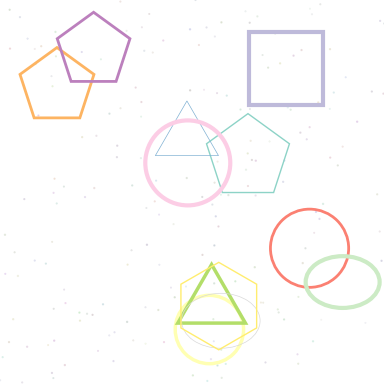[{"shape": "pentagon", "thickness": 1, "radius": 0.57, "center": [0.644, 0.592]}, {"shape": "circle", "thickness": 2.5, "radius": 0.44, "center": [0.544, 0.144]}, {"shape": "square", "thickness": 3, "radius": 0.48, "center": [0.742, 0.821]}, {"shape": "circle", "thickness": 2, "radius": 0.51, "center": [0.804, 0.355]}, {"shape": "triangle", "thickness": 0.5, "radius": 0.47, "center": [0.485, 0.643]}, {"shape": "pentagon", "thickness": 2, "radius": 0.5, "center": [0.148, 0.776]}, {"shape": "triangle", "thickness": 2.5, "radius": 0.51, "center": [0.55, 0.212]}, {"shape": "circle", "thickness": 3, "radius": 0.55, "center": [0.488, 0.577]}, {"shape": "oval", "thickness": 0.5, "radius": 0.51, "center": [0.574, 0.167]}, {"shape": "pentagon", "thickness": 2, "radius": 0.5, "center": [0.243, 0.869]}, {"shape": "oval", "thickness": 3, "radius": 0.48, "center": [0.89, 0.267]}, {"shape": "hexagon", "thickness": 1, "radius": 0.57, "center": [0.568, 0.205]}]